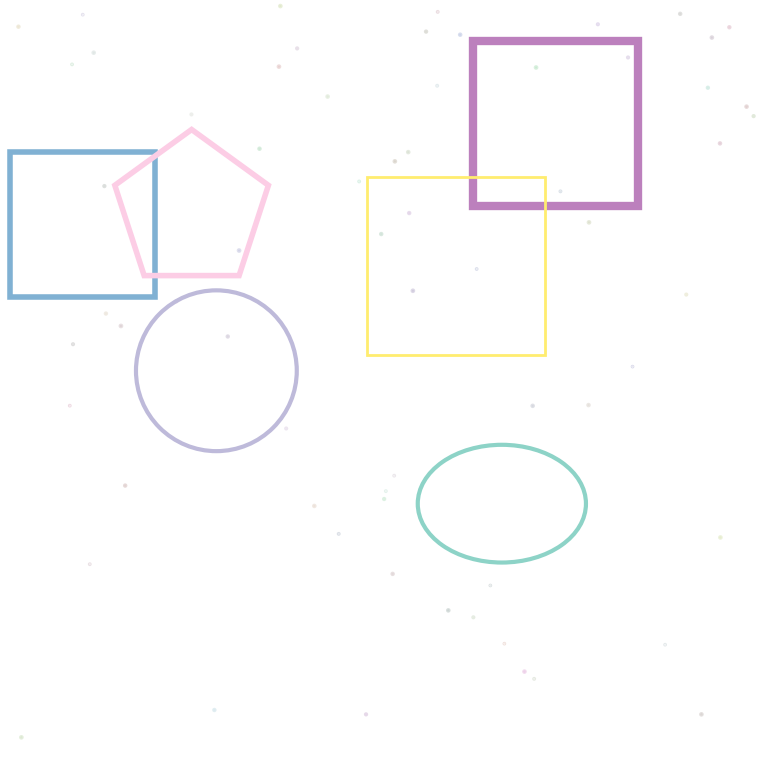[{"shape": "oval", "thickness": 1.5, "radius": 0.55, "center": [0.652, 0.346]}, {"shape": "circle", "thickness": 1.5, "radius": 0.52, "center": [0.281, 0.519]}, {"shape": "square", "thickness": 2, "radius": 0.47, "center": [0.107, 0.709]}, {"shape": "pentagon", "thickness": 2, "radius": 0.52, "center": [0.249, 0.727]}, {"shape": "square", "thickness": 3, "radius": 0.54, "center": [0.721, 0.839]}, {"shape": "square", "thickness": 1, "radius": 0.58, "center": [0.592, 0.655]}]